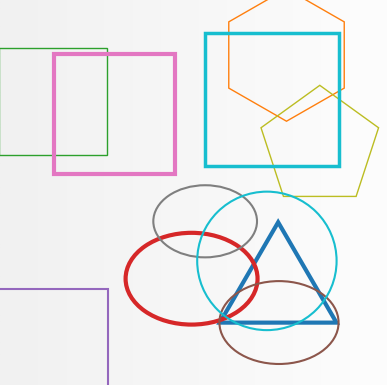[{"shape": "triangle", "thickness": 3, "radius": 0.87, "center": [0.718, 0.249]}, {"shape": "hexagon", "thickness": 1, "radius": 0.86, "center": [0.739, 0.857]}, {"shape": "square", "thickness": 1, "radius": 0.7, "center": [0.138, 0.736]}, {"shape": "oval", "thickness": 3, "radius": 0.85, "center": [0.494, 0.276]}, {"shape": "square", "thickness": 1.5, "radius": 0.73, "center": [0.133, 0.103]}, {"shape": "oval", "thickness": 1.5, "radius": 0.77, "center": [0.72, 0.162]}, {"shape": "square", "thickness": 3, "radius": 0.78, "center": [0.295, 0.704]}, {"shape": "oval", "thickness": 1.5, "radius": 0.67, "center": [0.529, 0.425]}, {"shape": "pentagon", "thickness": 1, "radius": 0.8, "center": [0.825, 0.619]}, {"shape": "square", "thickness": 2.5, "radius": 0.86, "center": [0.702, 0.741]}, {"shape": "circle", "thickness": 1.5, "radius": 0.9, "center": [0.689, 0.322]}]